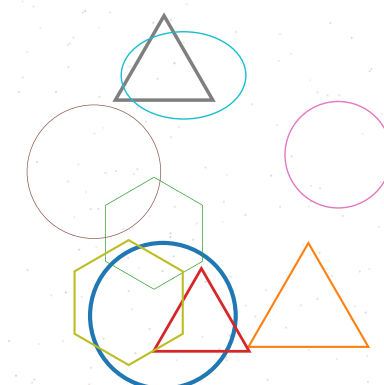[{"shape": "circle", "thickness": 3, "radius": 0.95, "center": [0.423, 0.18]}, {"shape": "triangle", "thickness": 1.5, "radius": 0.9, "center": [0.801, 0.189]}, {"shape": "hexagon", "thickness": 0.5, "radius": 0.73, "center": [0.4, 0.394]}, {"shape": "triangle", "thickness": 2, "radius": 0.72, "center": [0.523, 0.159]}, {"shape": "circle", "thickness": 0.5, "radius": 0.87, "center": [0.244, 0.554]}, {"shape": "circle", "thickness": 1, "radius": 0.69, "center": [0.878, 0.598]}, {"shape": "triangle", "thickness": 2.5, "radius": 0.73, "center": [0.426, 0.813]}, {"shape": "hexagon", "thickness": 1.5, "radius": 0.81, "center": [0.334, 0.214]}, {"shape": "oval", "thickness": 1, "radius": 0.81, "center": [0.477, 0.804]}]